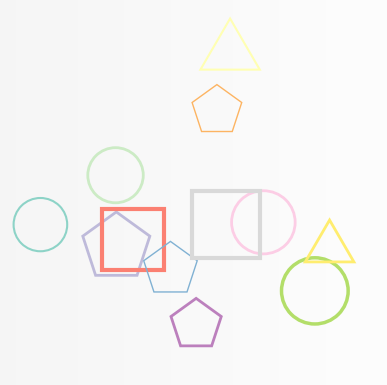[{"shape": "circle", "thickness": 1.5, "radius": 0.35, "center": [0.104, 0.417]}, {"shape": "triangle", "thickness": 1.5, "radius": 0.44, "center": [0.594, 0.863]}, {"shape": "pentagon", "thickness": 2, "radius": 0.45, "center": [0.3, 0.358]}, {"shape": "square", "thickness": 3, "radius": 0.4, "center": [0.344, 0.379]}, {"shape": "pentagon", "thickness": 1, "radius": 0.36, "center": [0.44, 0.3]}, {"shape": "pentagon", "thickness": 1, "radius": 0.34, "center": [0.56, 0.713]}, {"shape": "circle", "thickness": 2.5, "radius": 0.43, "center": [0.812, 0.244]}, {"shape": "circle", "thickness": 2, "radius": 0.41, "center": [0.68, 0.423]}, {"shape": "square", "thickness": 3, "radius": 0.43, "center": [0.583, 0.417]}, {"shape": "pentagon", "thickness": 2, "radius": 0.34, "center": [0.506, 0.157]}, {"shape": "circle", "thickness": 2, "radius": 0.36, "center": [0.298, 0.545]}, {"shape": "triangle", "thickness": 2, "radius": 0.36, "center": [0.851, 0.356]}]